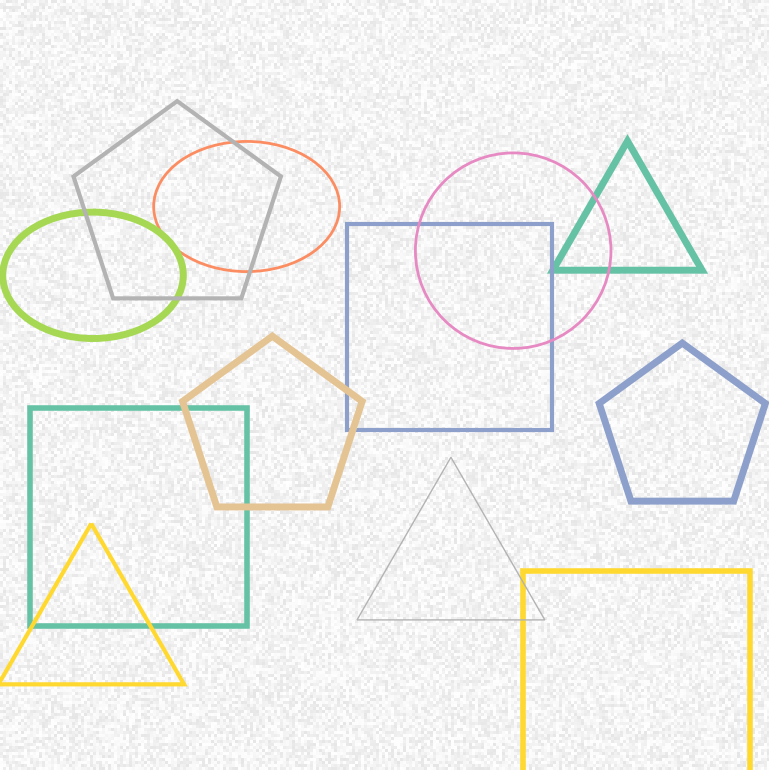[{"shape": "triangle", "thickness": 2.5, "radius": 0.56, "center": [0.815, 0.705]}, {"shape": "square", "thickness": 2, "radius": 0.71, "center": [0.18, 0.328]}, {"shape": "oval", "thickness": 1, "radius": 0.6, "center": [0.32, 0.732]}, {"shape": "square", "thickness": 1.5, "radius": 0.67, "center": [0.584, 0.576]}, {"shape": "pentagon", "thickness": 2.5, "radius": 0.57, "center": [0.886, 0.441]}, {"shape": "circle", "thickness": 1, "radius": 0.63, "center": [0.666, 0.674]}, {"shape": "oval", "thickness": 2.5, "radius": 0.59, "center": [0.121, 0.642]}, {"shape": "square", "thickness": 2, "radius": 0.74, "center": [0.827, 0.111]}, {"shape": "triangle", "thickness": 1.5, "radius": 0.7, "center": [0.119, 0.181]}, {"shape": "pentagon", "thickness": 2.5, "radius": 0.61, "center": [0.354, 0.441]}, {"shape": "pentagon", "thickness": 1.5, "radius": 0.71, "center": [0.23, 0.727]}, {"shape": "triangle", "thickness": 0.5, "radius": 0.7, "center": [0.586, 0.265]}]